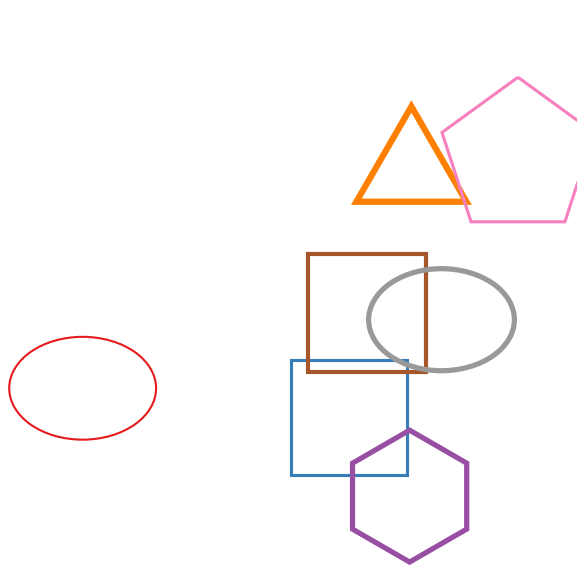[{"shape": "oval", "thickness": 1, "radius": 0.64, "center": [0.143, 0.327]}, {"shape": "square", "thickness": 1.5, "radius": 0.5, "center": [0.604, 0.276]}, {"shape": "hexagon", "thickness": 2.5, "radius": 0.57, "center": [0.709, 0.14]}, {"shape": "triangle", "thickness": 3, "radius": 0.55, "center": [0.712, 0.705]}, {"shape": "square", "thickness": 2, "radius": 0.51, "center": [0.635, 0.457]}, {"shape": "pentagon", "thickness": 1.5, "radius": 0.69, "center": [0.897, 0.727]}, {"shape": "oval", "thickness": 2.5, "radius": 0.63, "center": [0.765, 0.446]}]